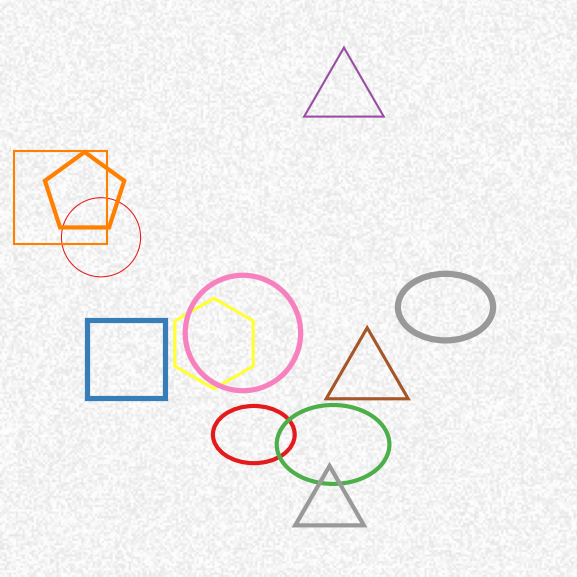[{"shape": "oval", "thickness": 2, "radius": 0.35, "center": [0.44, 0.247]}, {"shape": "circle", "thickness": 0.5, "radius": 0.34, "center": [0.175, 0.588]}, {"shape": "square", "thickness": 2.5, "radius": 0.34, "center": [0.218, 0.378]}, {"shape": "oval", "thickness": 2, "radius": 0.49, "center": [0.577, 0.23]}, {"shape": "triangle", "thickness": 1, "radius": 0.4, "center": [0.596, 0.837]}, {"shape": "pentagon", "thickness": 2, "radius": 0.36, "center": [0.146, 0.664]}, {"shape": "square", "thickness": 1, "radius": 0.4, "center": [0.105, 0.657]}, {"shape": "hexagon", "thickness": 1.5, "radius": 0.39, "center": [0.371, 0.404]}, {"shape": "triangle", "thickness": 1.5, "radius": 0.41, "center": [0.636, 0.35]}, {"shape": "circle", "thickness": 2.5, "radius": 0.5, "center": [0.421, 0.423]}, {"shape": "oval", "thickness": 3, "radius": 0.41, "center": [0.771, 0.467]}, {"shape": "triangle", "thickness": 2, "radius": 0.34, "center": [0.571, 0.124]}]